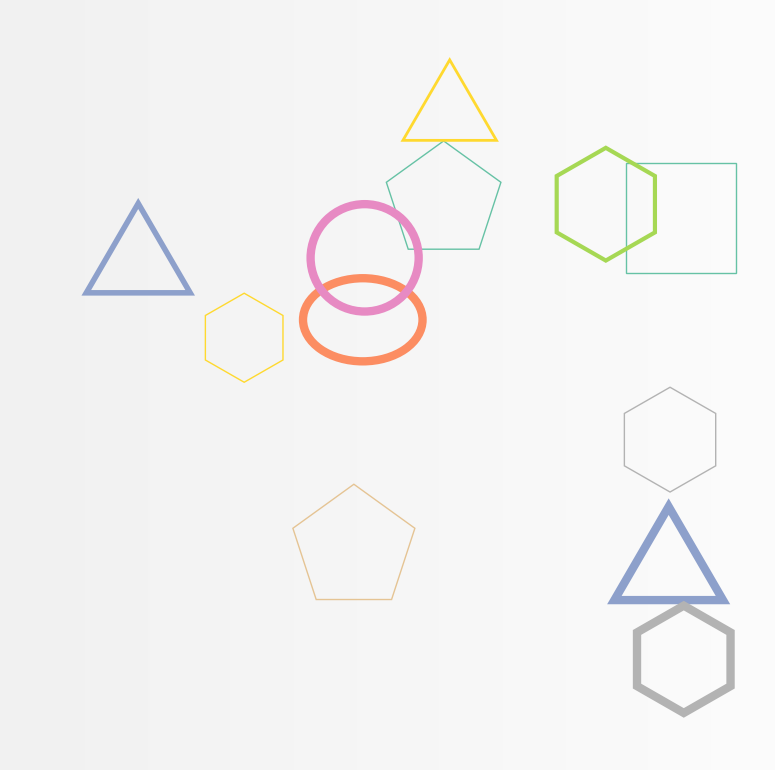[{"shape": "square", "thickness": 0.5, "radius": 0.36, "center": [0.879, 0.717]}, {"shape": "pentagon", "thickness": 0.5, "radius": 0.39, "center": [0.572, 0.739]}, {"shape": "oval", "thickness": 3, "radius": 0.39, "center": [0.468, 0.585]}, {"shape": "triangle", "thickness": 3, "radius": 0.4, "center": [0.863, 0.261]}, {"shape": "triangle", "thickness": 2, "radius": 0.39, "center": [0.178, 0.658]}, {"shape": "circle", "thickness": 3, "radius": 0.35, "center": [0.471, 0.665]}, {"shape": "hexagon", "thickness": 1.5, "radius": 0.37, "center": [0.782, 0.735]}, {"shape": "triangle", "thickness": 1, "radius": 0.35, "center": [0.58, 0.853]}, {"shape": "hexagon", "thickness": 0.5, "radius": 0.29, "center": [0.315, 0.561]}, {"shape": "pentagon", "thickness": 0.5, "radius": 0.41, "center": [0.457, 0.288]}, {"shape": "hexagon", "thickness": 0.5, "radius": 0.34, "center": [0.865, 0.429]}, {"shape": "hexagon", "thickness": 3, "radius": 0.35, "center": [0.882, 0.144]}]